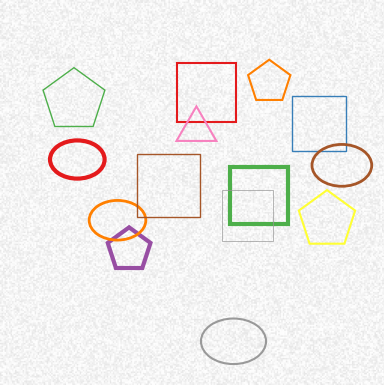[{"shape": "square", "thickness": 1.5, "radius": 0.38, "center": [0.536, 0.76]}, {"shape": "oval", "thickness": 3, "radius": 0.35, "center": [0.201, 0.586]}, {"shape": "square", "thickness": 1, "radius": 0.36, "center": [0.829, 0.68]}, {"shape": "square", "thickness": 3, "radius": 0.37, "center": [0.672, 0.492]}, {"shape": "pentagon", "thickness": 1, "radius": 0.42, "center": [0.192, 0.74]}, {"shape": "pentagon", "thickness": 3, "radius": 0.29, "center": [0.335, 0.351]}, {"shape": "oval", "thickness": 2, "radius": 0.37, "center": [0.305, 0.428]}, {"shape": "pentagon", "thickness": 1.5, "radius": 0.29, "center": [0.699, 0.787]}, {"shape": "pentagon", "thickness": 1.5, "radius": 0.38, "center": [0.849, 0.429]}, {"shape": "square", "thickness": 1, "radius": 0.41, "center": [0.439, 0.519]}, {"shape": "oval", "thickness": 2, "radius": 0.39, "center": [0.888, 0.571]}, {"shape": "triangle", "thickness": 1.5, "radius": 0.3, "center": [0.51, 0.664]}, {"shape": "square", "thickness": 0.5, "radius": 0.33, "center": [0.643, 0.441]}, {"shape": "oval", "thickness": 1.5, "radius": 0.42, "center": [0.606, 0.114]}]